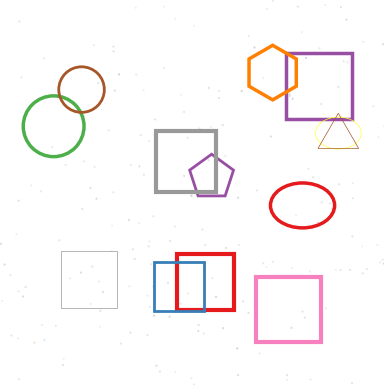[{"shape": "oval", "thickness": 2.5, "radius": 0.42, "center": [0.786, 0.466]}, {"shape": "square", "thickness": 3, "radius": 0.37, "center": [0.534, 0.267]}, {"shape": "square", "thickness": 2, "radius": 0.32, "center": [0.465, 0.256]}, {"shape": "circle", "thickness": 2.5, "radius": 0.39, "center": [0.139, 0.672]}, {"shape": "pentagon", "thickness": 2, "radius": 0.3, "center": [0.55, 0.54]}, {"shape": "square", "thickness": 2.5, "radius": 0.43, "center": [0.829, 0.778]}, {"shape": "hexagon", "thickness": 2.5, "radius": 0.35, "center": [0.708, 0.811]}, {"shape": "oval", "thickness": 0.5, "radius": 0.3, "center": [0.879, 0.654]}, {"shape": "triangle", "thickness": 0.5, "radius": 0.31, "center": [0.879, 0.645]}, {"shape": "circle", "thickness": 2, "radius": 0.3, "center": [0.212, 0.767]}, {"shape": "square", "thickness": 3, "radius": 0.42, "center": [0.749, 0.197]}, {"shape": "square", "thickness": 0.5, "radius": 0.37, "center": [0.231, 0.274]}, {"shape": "square", "thickness": 3, "radius": 0.39, "center": [0.482, 0.58]}]